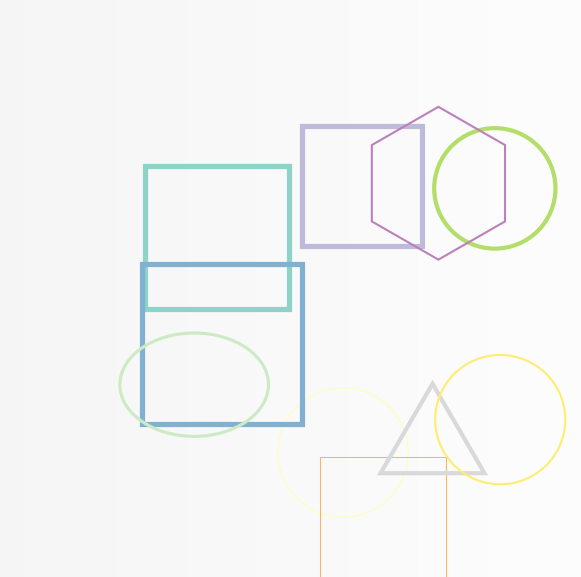[{"shape": "square", "thickness": 2.5, "radius": 0.62, "center": [0.373, 0.587]}, {"shape": "circle", "thickness": 0.5, "radius": 0.56, "center": [0.59, 0.215]}, {"shape": "square", "thickness": 2.5, "radius": 0.52, "center": [0.623, 0.677]}, {"shape": "square", "thickness": 2.5, "radius": 0.69, "center": [0.382, 0.403]}, {"shape": "square", "thickness": 0.5, "radius": 0.54, "center": [0.659, 0.1]}, {"shape": "circle", "thickness": 2, "radius": 0.52, "center": [0.851, 0.673]}, {"shape": "triangle", "thickness": 2, "radius": 0.52, "center": [0.744, 0.231]}, {"shape": "hexagon", "thickness": 1, "radius": 0.66, "center": [0.754, 0.682]}, {"shape": "oval", "thickness": 1.5, "radius": 0.64, "center": [0.334, 0.333]}, {"shape": "circle", "thickness": 1, "radius": 0.56, "center": [0.861, 0.272]}]